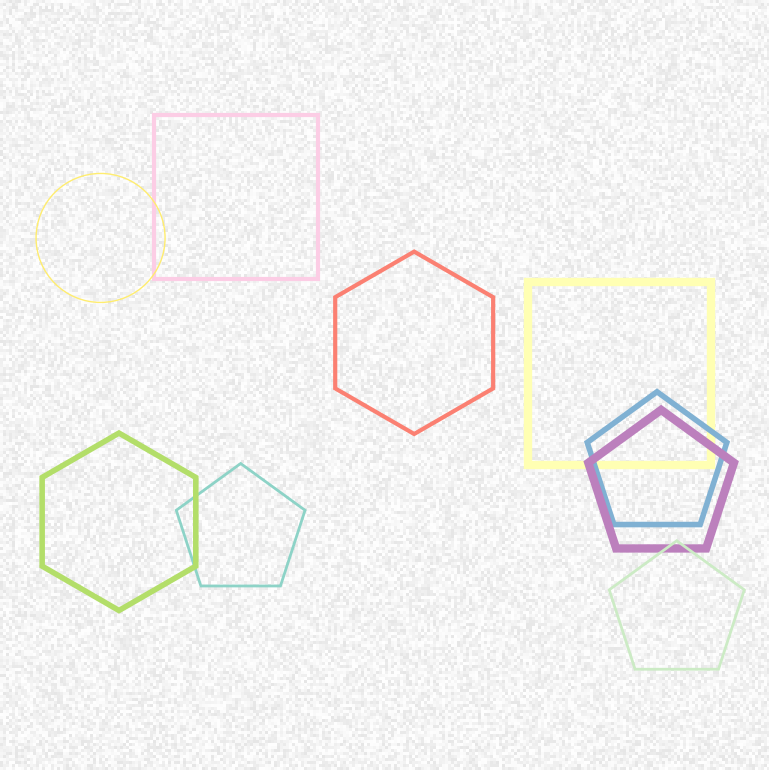[{"shape": "pentagon", "thickness": 1, "radius": 0.44, "center": [0.313, 0.31]}, {"shape": "square", "thickness": 3, "radius": 0.59, "center": [0.805, 0.515]}, {"shape": "hexagon", "thickness": 1.5, "radius": 0.59, "center": [0.538, 0.555]}, {"shape": "pentagon", "thickness": 2, "radius": 0.48, "center": [0.853, 0.396]}, {"shape": "hexagon", "thickness": 2, "radius": 0.58, "center": [0.155, 0.322]}, {"shape": "square", "thickness": 1.5, "radius": 0.53, "center": [0.307, 0.744]}, {"shape": "pentagon", "thickness": 3, "radius": 0.5, "center": [0.859, 0.368]}, {"shape": "pentagon", "thickness": 1, "radius": 0.46, "center": [0.879, 0.205]}, {"shape": "circle", "thickness": 0.5, "radius": 0.42, "center": [0.131, 0.691]}]